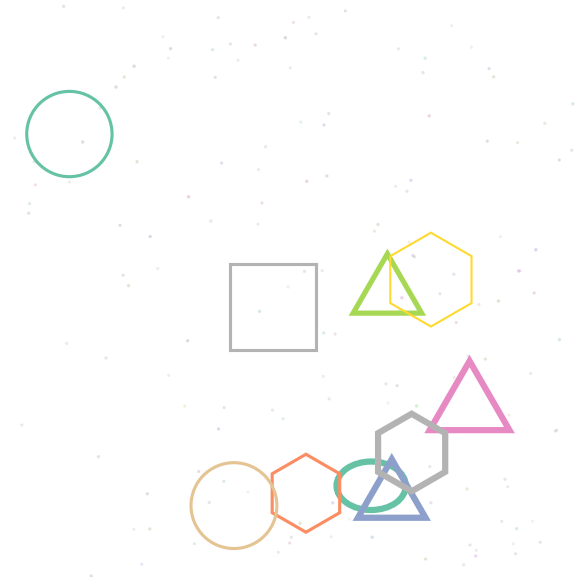[{"shape": "oval", "thickness": 3, "radius": 0.3, "center": [0.643, 0.158]}, {"shape": "circle", "thickness": 1.5, "radius": 0.37, "center": [0.12, 0.767]}, {"shape": "hexagon", "thickness": 1.5, "radius": 0.34, "center": [0.53, 0.145]}, {"shape": "triangle", "thickness": 3, "radius": 0.34, "center": [0.678, 0.136]}, {"shape": "triangle", "thickness": 3, "radius": 0.4, "center": [0.813, 0.294]}, {"shape": "triangle", "thickness": 2.5, "radius": 0.34, "center": [0.671, 0.491]}, {"shape": "hexagon", "thickness": 1, "radius": 0.41, "center": [0.746, 0.515]}, {"shape": "circle", "thickness": 1.5, "radius": 0.37, "center": [0.405, 0.124]}, {"shape": "square", "thickness": 1.5, "radius": 0.37, "center": [0.473, 0.468]}, {"shape": "hexagon", "thickness": 3, "radius": 0.34, "center": [0.713, 0.216]}]